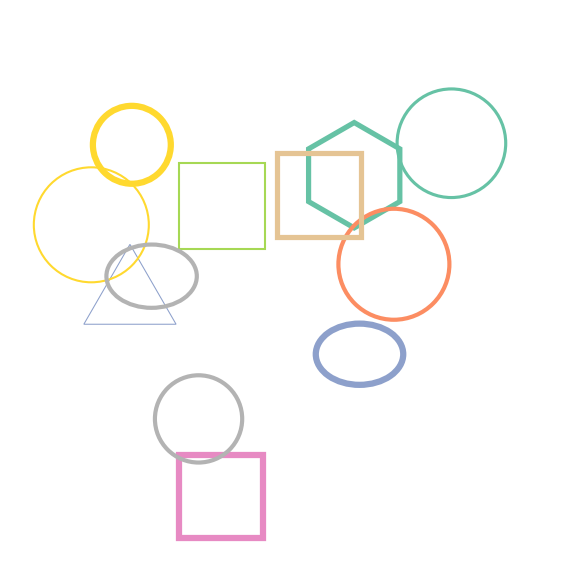[{"shape": "circle", "thickness": 1.5, "radius": 0.47, "center": [0.782, 0.751]}, {"shape": "hexagon", "thickness": 2.5, "radius": 0.46, "center": [0.613, 0.696]}, {"shape": "circle", "thickness": 2, "radius": 0.48, "center": [0.682, 0.542]}, {"shape": "oval", "thickness": 3, "radius": 0.38, "center": [0.623, 0.386]}, {"shape": "triangle", "thickness": 0.5, "radius": 0.46, "center": [0.225, 0.484]}, {"shape": "square", "thickness": 3, "radius": 0.36, "center": [0.383, 0.139]}, {"shape": "square", "thickness": 1, "radius": 0.37, "center": [0.385, 0.643]}, {"shape": "circle", "thickness": 1, "radius": 0.5, "center": [0.158, 0.61]}, {"shape": "circle", "thickness": 3, "radius": 0.34, "center": [0.228, 0.748]}, {"shape": "square", "thickness": 2.5, "radius": 0.36, "center": [0.553, 0.662]}, {"shape": "oval", "thickness": 2, "radius": 0.39, "center": [0.263, 0.521]}, {"shape": "circle", "thickness": 2, "radius": 0.38, "center": [0.344, 0.274]}]